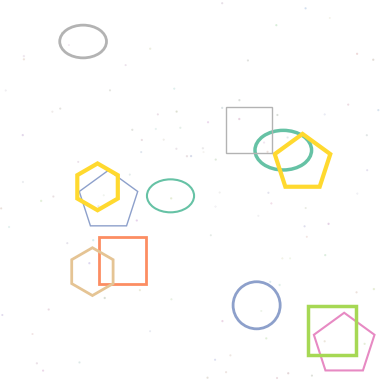[{"shape": "oval", "thickness": 1.5, "radius": 0.31, "center": [0.443, 0.491]}, {"shape": "oval", "thickness": 2.5, "radius": 0.37, "center": [0.736, 0.61]}, {"shape": "square", "thickness": 2, "radius": 0.3, "center": [0.319, 0.324]}, {"shape": "circle", "thickness": 2, "radius": 0.31, "center": [0.667, 0.207]}, {"shape": "pentagon", "thickness": 1, "radius": 0.4, "center": [0.282, 0.478]}, {"shape": "pentagon", "thickness": 1.5, "radius": 0.41, "center": [0.894, 0.105]}, {"shape": "square", "thickness": 2.5, "radius": 0.32, "center": [0.862, 0.142]}, {"shape": "hexagon", "thickness": 3, "radius": 0.3, "center": [0.253, 0.515]}, {"shape": "pentagon", "thickness": 3, "radius": 0.38, "center": [0.786, 0.576]}, {"shape": "hexagon", "thickness": 2, "radius": 0.31, "center": [0.24, 0.294]}, {"shape": "square", "thickness": 1, "radius": 0.3, "center": [0.646, 0.662]}, {"shape": "oval", "thickness": 2, "radius": 0.3, "center": [0.216, 0.892]}]